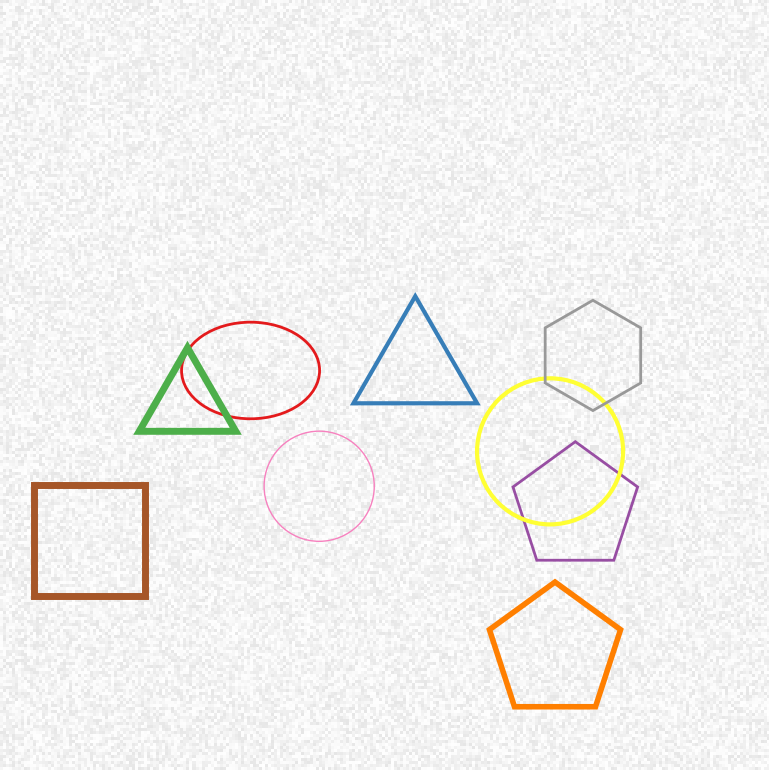[{"shape": "oval", "thickness": 1, "radius": 0.45, "center": [0.325, 0.519]}, {"shape": "triangle", "thickness": 1.5, "radius": 0.46, "center": [0.539, 0.523]}, {"shape": "triangle", "thickness": 2.5, "radius": 0.36, "center": [0.244, 0.476]}, {"shape": "pentagon", "thickness": 1, "radius": 0.43, "center": [0.747, 0.341]}, {"shape": "pentagon", "thickness": 2, "radius": 0.45, "center": [0.721, 0.155]}, {"shape": "circle", "thickness": 1.5, "radius": 0.47, "center": [0.714, 0.414]}, {"shape": "square", "thickness": 2.5, "radius": 0.36, "center": [0.117, 0.298]}, {"shape": "circle", "thickness": 0.5, "radius": 0.36, "center": [0.415, 0.369]}, {"shape": "hexagon", "thickness": 1, "radius": 0.36, "center": [0.77, 0.538]}]